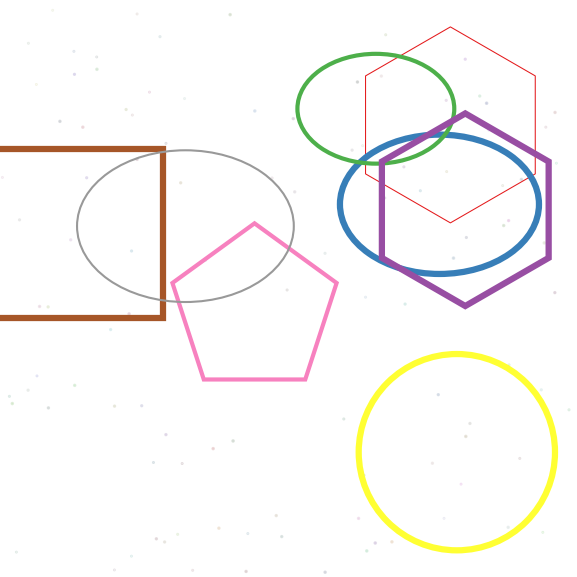[{"shape": "hexagon", "thickness": 0.5, "radius": 0.85, "center": [0.78, 0.783]}, {"shape": "oval", "thickness": 3, "radius": 0.86, "center": [0.761, 0.645]}, {"shape": "oval", "thickness": 2, "radius": 0.68, "center": [0.651, 0.811]}, {"shape": "hexagon", "thickness": 3, "radius": 0.83, "center": [0.806, 0.636]}, {"shape": "circle", "thickness": 3, "radius": 0.85, "center": [0.791, 0.216]}, {"shape": "square", "thickness": 3, "radius": 0.73, "center": [0.136, 0.595]}, {"shape": "pentagon", "thickness": 2, "radius": 0.75, "center": [0.441, 0.463]}, {"shape": "oval", "thickness": 1, "radius": 0.94, "center": [0.321, 0.608]}]